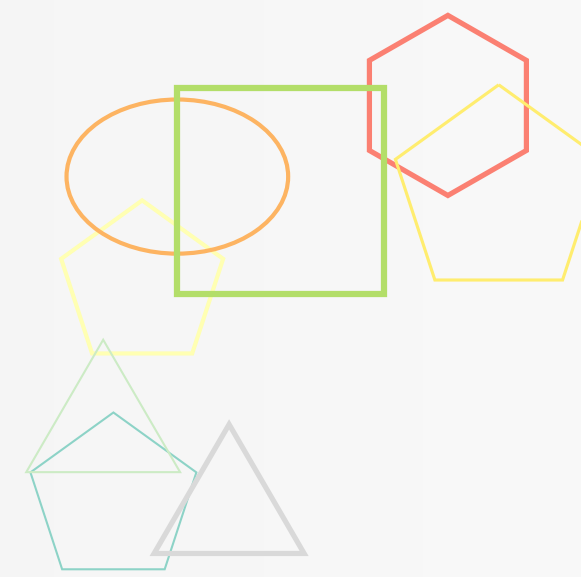[{"shape": "pentagon", "thickness": 1, "radius": 0.75, "center": [0.195, 0.135]}, {"shape": "pentagon", "thickness": 2, "radius": 0.73, "center": [0.245, 0.506]}, {"shape": "hexagon", "thickness": 2.5, "radius": 0.78, "center": [0.771, 0.817]}, {"shape": "oval", "thickness": 2, "radius": 0.95, "center": [0.305, 0.693]}, {"shape": "square", "thickness": 3, "radius": 0.89, "center": [0.482, 0.669]}, {"shape": "triangle", "thickness": 2.5, "radius": 0.75, "center": [0.394, 0.115]}, {"shape": "triangle", "thickness": 1, "radius": 0.76, "center": [0.178, 0.258]}, {"shape": "pentagon", "thickness": 1.5, "radius": 0.93, "center": [0.858, 0.665]}]